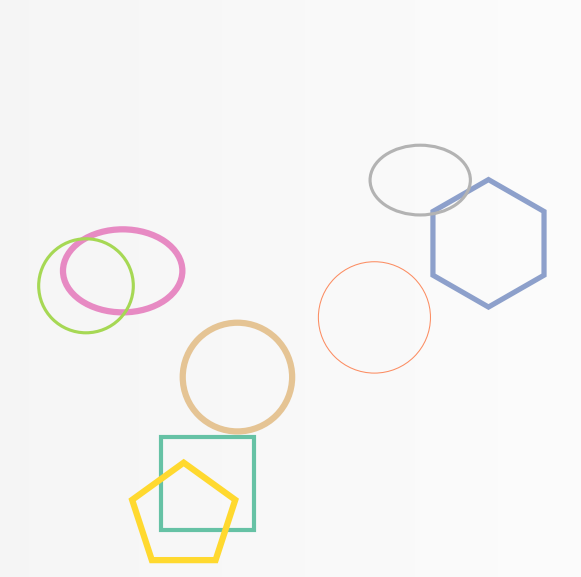[{"shape": "square", "thickness": 2, "radius": 0.4, "center": [0.357, 0.162]}, {"shape": "circle", "thickness": 0.5, "radius": 0.48, "center": [0.644, 0.449]}, {"shape": "hexagon", "thickness": 2.5, "radius": 0.55, "center": [0.84, 0.578]}, {"shape": "oval", "thickness": 3, "radius": 0.51, "center": [0.211, 0.53]}, {"shape": "circle", "thickness": 1.5, "radius": 0.41, "center": [0.148, 0.504]}, {"shape": "pentagon", "thickness": 3, "radius": 0.47, "center": [0.316, 0.105]}, {"shape": "circle", "thickness": 3, "radius": 0.47, "center": [0.408, 0.346]}, {"shape": "oval", "thickness": 1.5, "radius": 0.43, "center": [0.723, 0.687]}]